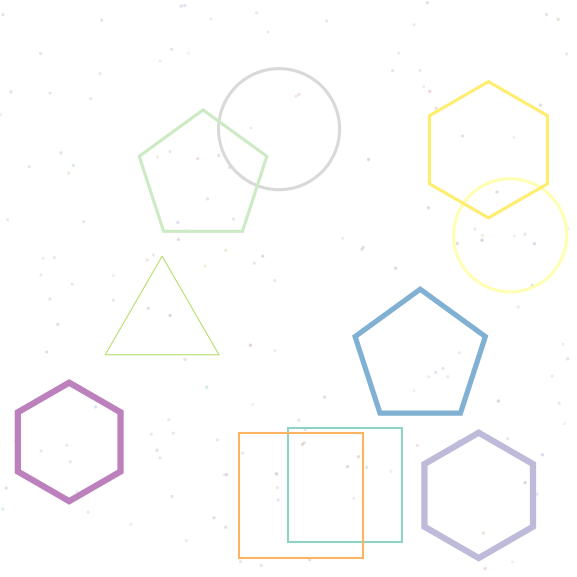[{"shape": "square", "thickness": 1, "radius": 0.49, "center": [0.597, 0.159]}, {"shape": "circle", "thickness": 1.5, "radius": 0.49, "center": [0.883, 0.592]}, {"shape": "hexagon", "thickness": 3, "radius": 0.54, "center": [0.829, 0.141]}, {"shape": "pentagon", "thickness": 2.5, "radius": 0.59, "center": [0.728, 0.38]}, {"shape": "square", "thickness": 1, "radius": 0.54, "center": [0.521, 0.142]}, {"shape": "triangle", "thickness": 0.5, "radius": 0.57, "center": [0.281, 0.442]}, {"shape": "circle", "thickness": 1.5, "radius": 0.52, "center": [0.483, 0.775]}, {"shape": "hexagon", "thickness": 3, "radius": 0.51, "center": [0.12, 0.234]}, {"shape": "pentagon", "thickness": 1.5, "radius": 0.58, "center": [0.352, 0.693]}, {"shape": "hexagon", "thickness": 1.5, "radius": 0.59, "center": [0.846, 0.74]}]